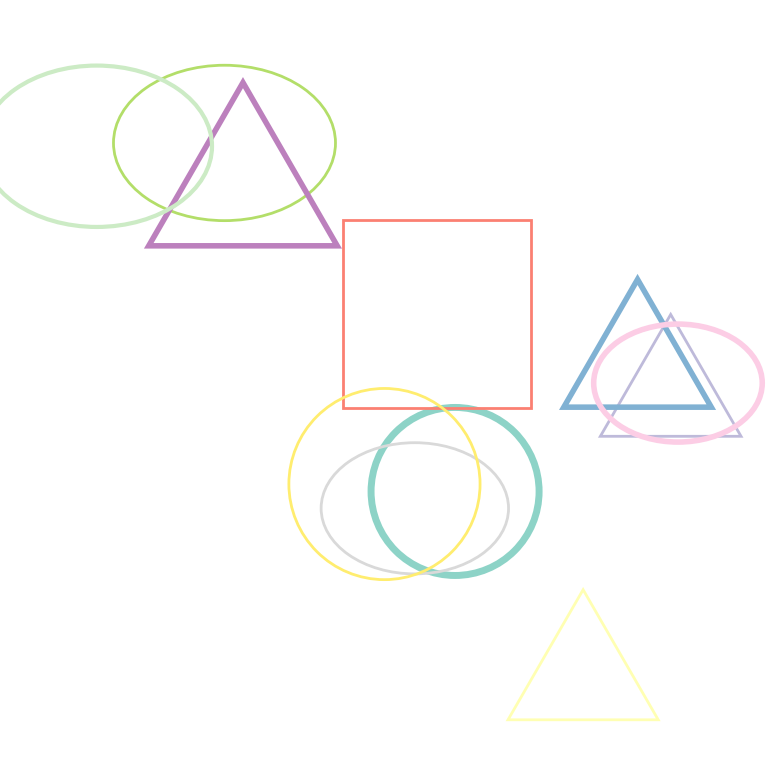[{"shape": "circle", "thickness": 2.5, "radius": 0.55, "center": [0.591, 0.362]}, {"shape": "triangle", "thickness": 1, "radius": 0.56, "center": [0.757, 0.122]}, {"shape": "triangle", "thickness": 1, "radius": 0.53, "center": [0.871, 0.486]}, {"shape": "square", "thickness": 1, "radius": 0.61, "center": [0.567, 0.592]}, {"shape": "triangle", "thickness": 2, "radius": 0.55, "center": [0.828, 0.527]}, {"shape": "oval", "thickness": 1, "radius": 0.72, "center": [0.292, 0.814]}, {"shape": "oval", "thickness": 2, "radius": 0.55, "center": [0.88, 0.503]}, {"shape": "oval", "thickness": 1, "radius": 0.61, "center": [0.539, 0.34]}, {"shape": "triangle", "thickness": 2, "radius": 0.71, "center": [0.316, 0.751]}, {"shape": "oval", "thickness": 1.5, "radius": 0.75, "center": [0.126, 0.81]}, {"shape": "circle", "thickness": 1, "radius": 0.62, "center": [0.499, 0.371]}]